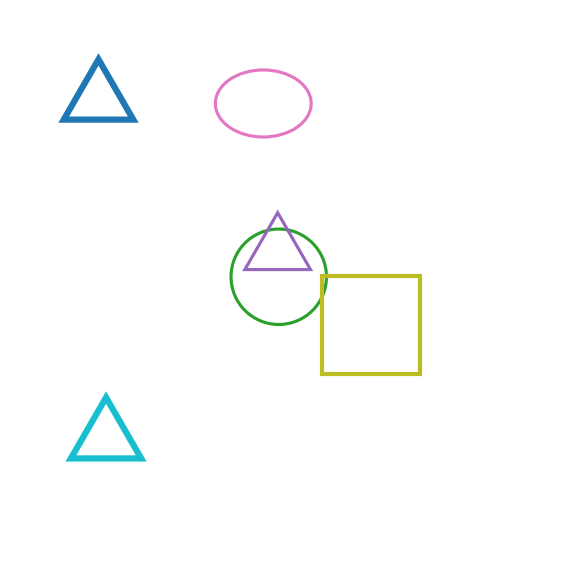[{"shape": "triangle", "thickness": 3, "radius": 0.35, "center": [0.171, 0.827]}, {"shape": "circle", "thickness": 1.5, "radius": 0.41, "center": [0.483, 0.52]}, {"shape": "triangle", "thickness": 1.5, "radius": 0.33, "center": [0.481, 0.565]}, {"shape": "oval", "thickness": 1.5, "radius": 0.41, "center": [0.456, 0.82]}, {"shape": "square", "thickness": 2, "radius": 0.42, "center": [0.643, 0.437]}, {"shape": "triangle", "thickness": 3, "radius": 0.35, "center": [0.184, 0.24]}]